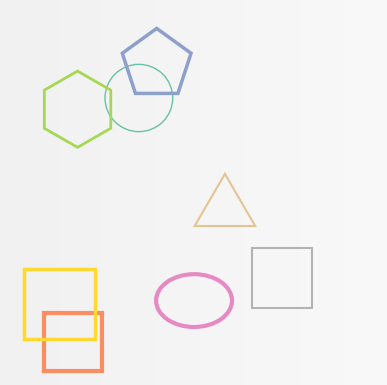[{"shape": "circle", "thickness": 1, "radius": 0.44, "center": [0.358, 0.745]}, {"shape": "square", "thickness": 3, "radius": 0.38, "center": [0.189, 0.112]}, {"shape": "pentagon", "thickness": 2.5, "radius": 0.47, "center": [0.404, 0.833]}, {"shape": "oval", "thickness": 3, "radius": 0.49, "center": [0.501, 0.219]}, {"shape": "hexagon", "thickness": 2, "radius": 0.5, "center": [0.2, 0.716]}, {"shape": "square", "thickness": 2.5, "radius": 0.46, "center": [0.154, 0.21]}, {"shape": "triangle", "thickness": 1.5, "radius": 0.45, "center": [0.58, 0.458]}, {"shape": "square", "thickness": 1.5, "radius": 0.39, "center": [0.727, 0.277]}]